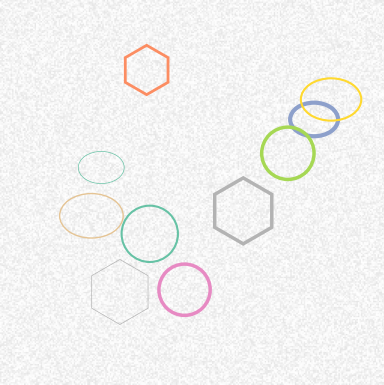[{"shape": "circle", "thickness": 1.5, "radius": 0.37, "center": [0.389, 0.393]}, {"shape": "oval", "thickness": 0.5, "radius": 0.3, "center": [0.263, 0.565]}, {"shape": "hexagon", "thickness": 2, "radius": 0.32, "center": [0.381, 0.818]}, {"shape": "oval", "thickness": 3, "radius": 0.31, "center": [0.816, 0.69]}, {"shape": "circle", "thickness": 2.5, "radius": 0.33, "center": [0.479, 0.247]}, {"shape": "circle", "thickness": 2.5, "radius": 0.34, "center": [0.748, 0.602]}, {"shape": "oval", "thickness": 1.5, "radius": 0.39, "center": [0.86, 0.742]}, {"shape": "oval", "thickness": 1, "radius": 0.41, "center": [0.237, 0.44]}, {"shape": "hexagon", "thickness": 2.5, "radius": 0.43, "center": [0.632, 0.452]}, {"shape": "hexagon", "thickness": 0.5, "radius": 0.42, "center": [0.311, 0.242]}]